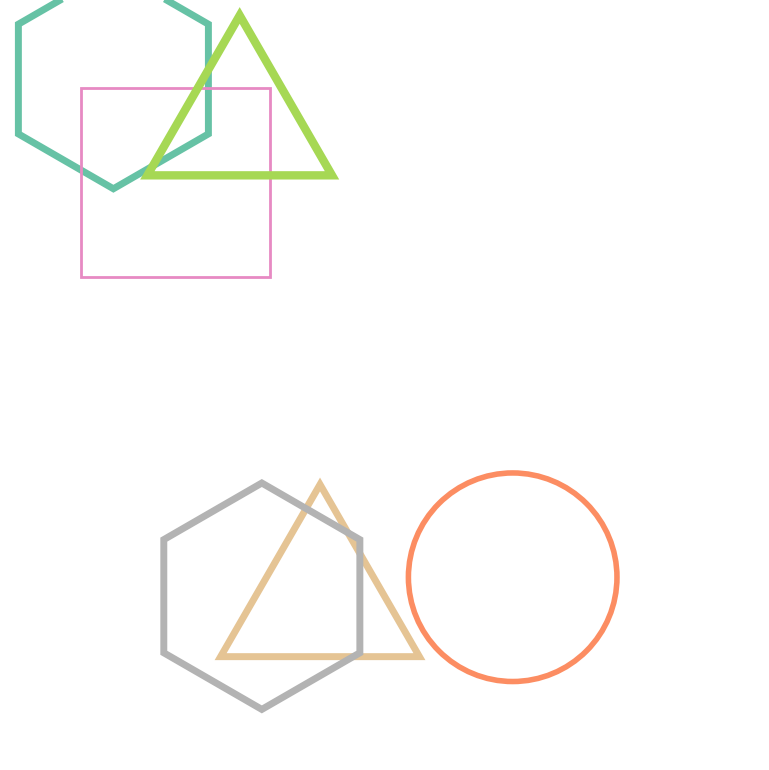[{"shape": "hexagon", "thickness": 2.5, "radius": 0.71, "center": [0.147, 0.897]}, {"shape": "circle", "thickness": 2, "radius": 0.68, "center": [0.666, 0.25]}, {"shape": "square", "thickness": 1, "radius": 0.61, "center": [0.228, 0.763]}, {"shape": "triangle", "thickness": 3, "radius": 0.69, "center": [0.311, 0.842]}, {"shape": "triangle", "thickness": 2.5, "radius": 0.75, "center": [0.416, 0.222]}, {"shape": "hexagon", "thickness": 2.5, "radius": 0.74, "center": [0.34, 0.226]}]